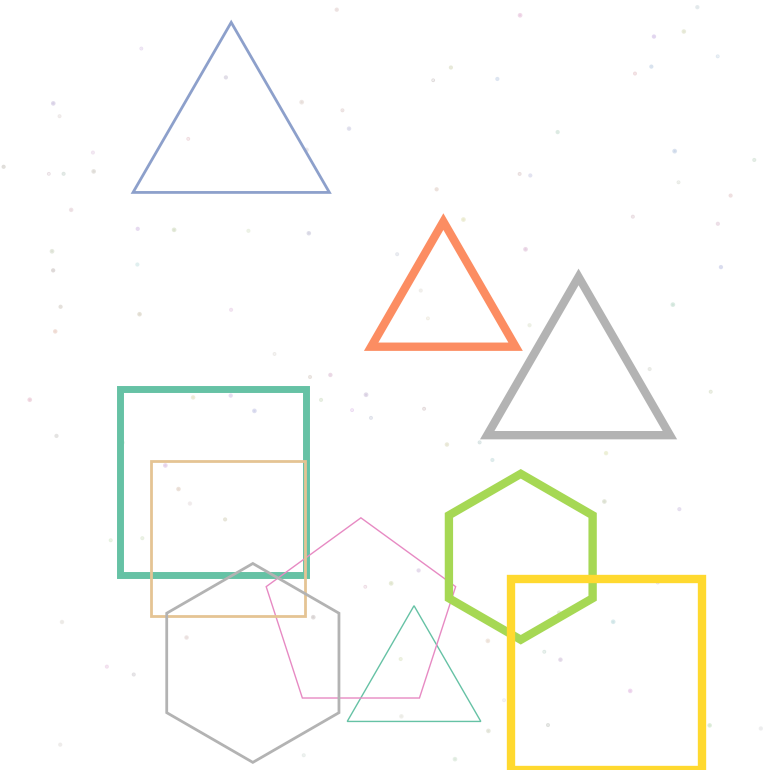[{"shape": "triangle", "thickness": 0.5, "radius": 0.5, "center": [0.538, 0.113]}, {"shape": "square", "thickness": 2.5, "radius": 0.6, "center": [0.277, 0.374]}, {"shape": "triangle", "thickness": 3, "radius": 0.54, "center": [0.576, 0.604]}, {"shape": "triangle", "thickness": 1, "radius": 0.74, "center": [0.3, 0.824]}, {"shape": "pentagon", "thickness": 0.5, "radius": 0.65, "center": [0.469, 0.198]}, {"shape": "hexagon", "thickness": 3, "radius": 0.54, "center": [0.676, 0.277]}, {"shape": "square", "thickness": 3, "radius": 0.62, "center": [0.788, 0.124]}, {"shape": "square", "thickness": 1, "radius": 0.5, "center": [0.296, 0.301]}, {"shape": "hexagon", "thickness": 1, "radius": 0.65, "center": [0.328, 0.139]}, {"shape": "triangle", "thickness": 3, "radius": 0.68, "center": [0.751, 0.503]}]